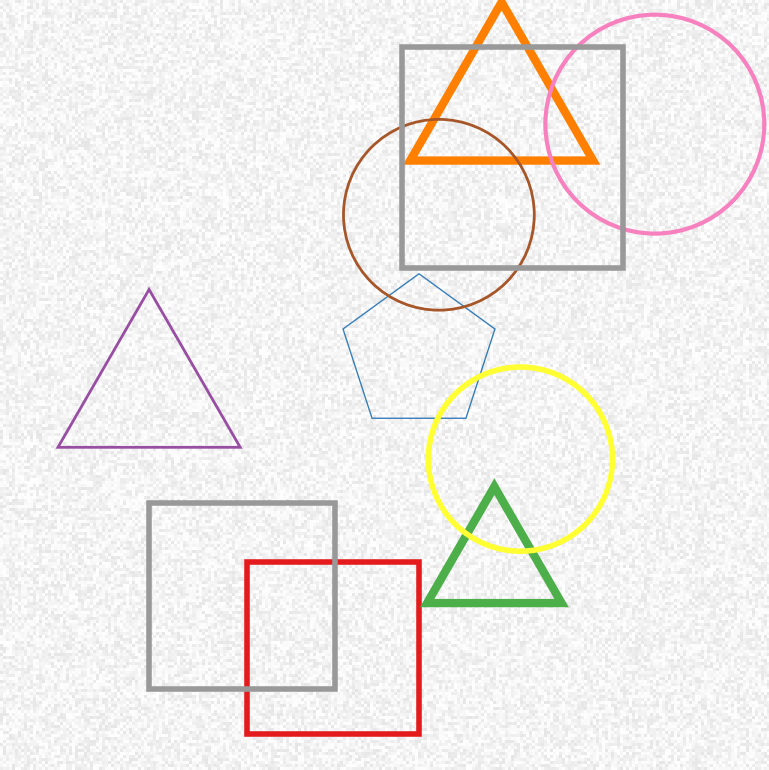[{"shape": "square", "thickness": 2, "radius": 0.56, "center": [0.433, 0.159]}, {"shape": "pentagon", "thickness": 0.5, "radius": 0.52, "center": [0.544, 0.541]}, {"shape": "triangle", "thickness": 3, "radius": 0.5, "center": [0.642, 0.267]}, {"shape": "triangle", "thickness": 1, "radius": 0.68, "center": [0.194, 0.487]}, {"shape": "triangle", "thickness": 3, "radius": 0.69, "center": [0.651, 0.86]}, {"shape": "circle", "thickness": 2, "radius": 0.6, "center": [0.676, 0.404]}, {"shape": "circle", "thickness": 1, "radius": 0.62, "center": [0.57, 0.721]}, {"shape": "circle", "thickness": 1.5, "radius": 0.71, "center": [0.85, 0.839]}, {"shape": "square", "thickness": 2, "radius": 0.72, "center": [0.666, 0.796]}, {"shape": "square", "thickness": 2, "radius": 0.61, "center": [0.314, 0.226]}]